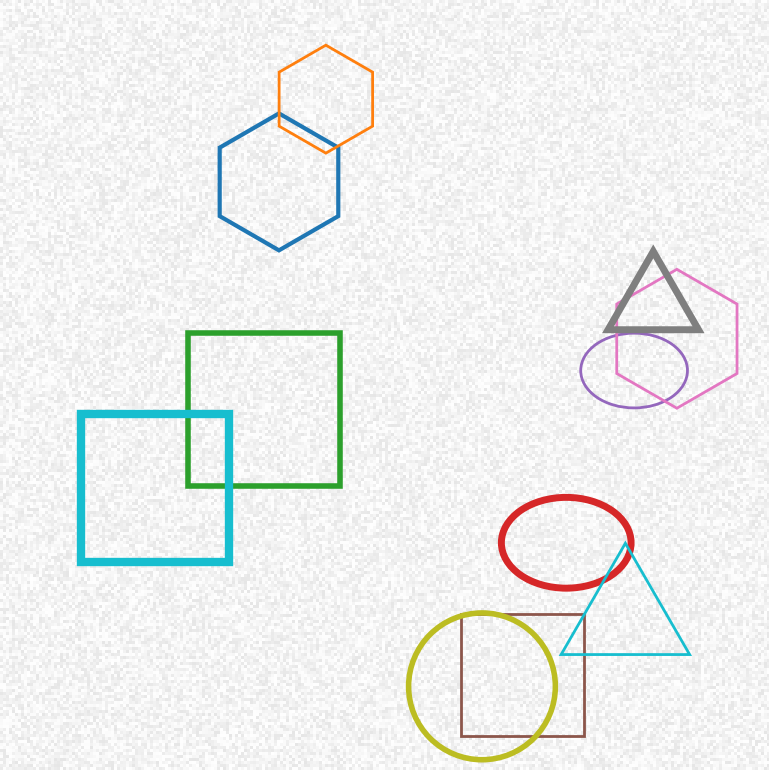[{"shape": "hexagon", "thickness": 1.5, "radius": 0.44, "center": [0.362, 0.764]}, {"shape": "hexagon", "thickness": 1, "radius": 0.35, "center": [0.423, 0.871]}, {"shape": "square", "thickness": 2, "radius": 0.5, "center": [0.343, 0.468]}, {"shape": "oval", "thickness": 2.5, "radius": 0.42, "center": [0.735, 0.295]}, {"shape": "oval", "thickness": 1, "radius": 0.35, "center": [0.823, 0.519]}, {"shape": "square", "thickness": 1, "radius": 0.4, "center": [0.678, 0.123]}, {"shape": "hexagon", "thickness": 1, "radius": 0.45, "center": [0.879, 0.56]}, {"shape": "triangle", "thickness": 2.5, "radius": 0.34, "center": [0.848, 0.606]}, {"shape": "circle", "thickness": 2, "radius": 0.48, "center": [0.626, 0.109]}, {"shape": "square", "thickness": 3, "radius": 0.48, "center": [0.201, 0.366]}, {"shape": "triangle", "thickness": 1, "radius": 0.48, "center": [0.812, 0.198]}]